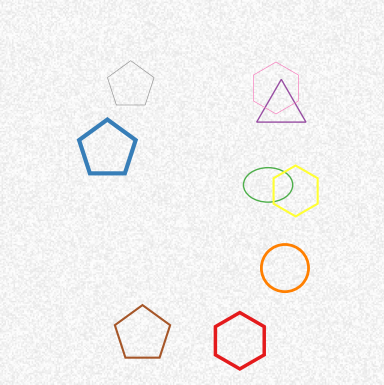[{"shape": "hexagon", "thickness": 2.5, "radius": 0.37, "center": [0.623, 0.115]}, {"shape": "pentagon", "thickness": 3, "radius": 0.39, "center": [0.279, 0.612]}, {"shape": "oval", "thickness": 1, "radius": 0.32, "center": [0.696, 0.52]}, {"shape": "triangle", "thickness": 1, "radius": 0.37, "center": [0.731, 0.72]}, {"shape": "circle", "thickness": 2, "radius": 0.31, "center": [0.74, 0.304]}, {"shape": "hexagon", "thickness": 1.5, "radius": 0.33, "center": [0.768, 0.504]}, {"shape": "pentagon", "thickness": 1.5, "radius": 0.38, "center": [0.37, 0.132]}, {"shape": "hexagon", "thickness": 0.5, "radius": 0.34, "center": [0.717, 0.771]}, {"shape": "pentagon", "thickness": 0.5, "radius": 0.32, "center": [0.34, 0.779]}]